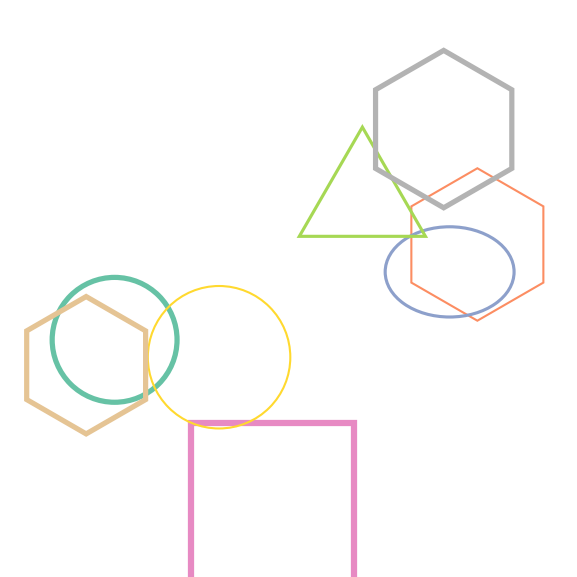[{"shape": "circle", "thickness": 2.5, "radius": 0.54, "center": [0.198, 0.411]}, {"shape": "hexagon", "thickness": 1, "radius": 0.66, "center": [0.827, 0.576]}, {"shape": "oval", "thickness": 1.5, "radius": 0.56, "center": [0.779, 0.528]}, {"shape": "square", "thickness": 3, "radius": 0.7, "center": [0.472, 0.127]}, {"shape": "triangle", "thickness": 1.5, "radius": 0.63, "center": [0.627, 0.653]}, {"shape": "circle", "thickness": 1, "radius": 0.62, "center": [0.379, 0.381]}, {"shape": "hexagon", "thickness": 2.5, "radius": 0.59, "center": [0.149, 0.367]}, {"shape": "hexagon", "thickness": 2.5, "radius": 0.68, "center": [0.768, 0.776]}]